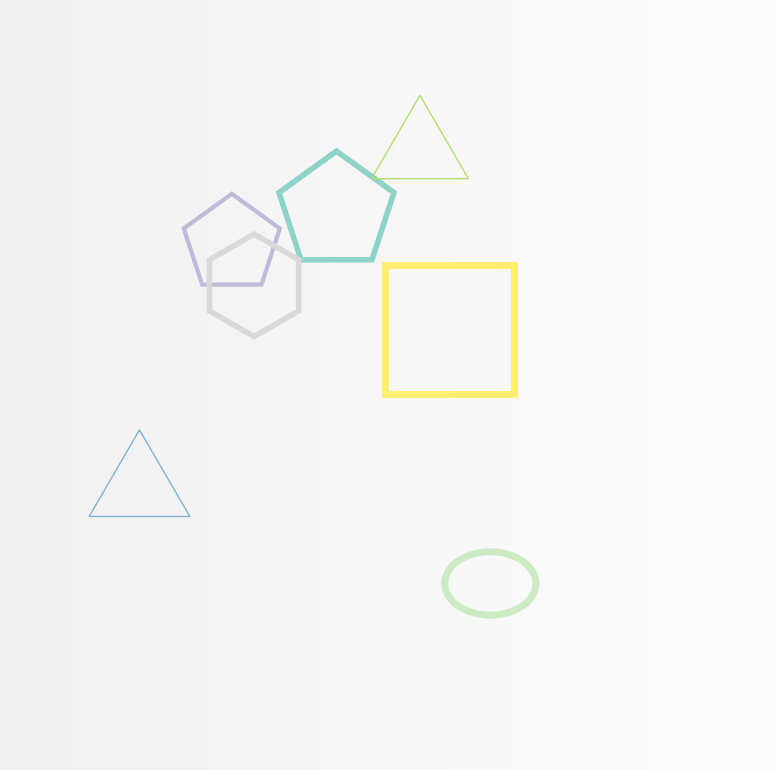[{"shape": "pentagon", "thickness": 2, "radius": 0.39, "center": [0.434, 0.726]}, {"shape": "pentagon", "thickness": 1.5, "radius": 0.33, "center": [0.299, 0.683]}, {"shape": "triangle", "thickness": 0.5, "radius": 0.37, "center": [0.18, 0.367]}, {"shape": "triangle", "thickness": 0.5, "radius": 0.36, "center": [0.542, 0.804]}, {"shape": "hexagon", "thickness": 2, "radius": 0.33, "center": [0.328, 0.629]}, {"shape": "oval", "thickness": 2.5, "radius": 0.29, "center": [0.633, 0.242]}, {"shape": "square", "thickness": 2.5, "radius": 0.42, "center": [0.58, 0.572]}]